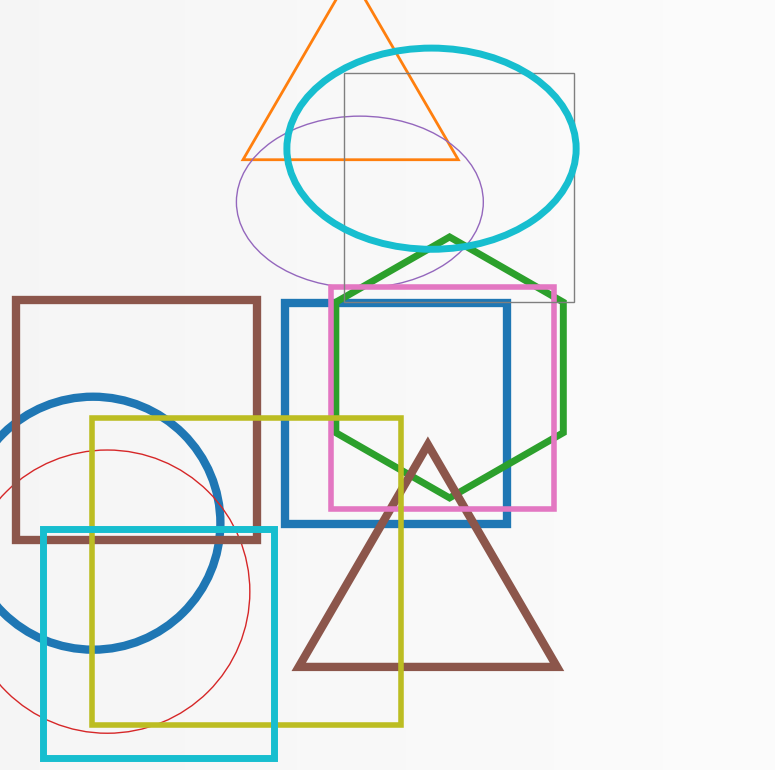[{"shape": "circle", "thickness": 3, "radius": 0.82, "center": [0.12, 0.321]}, {"shape": "square", "thickness": 3, "radius": 0.72, "center": [0.511, 0.462]}, {"shape": "triangle", "thickness": 1, "radius": 0.8, "center": [0.452, 0.873]}, {"shape": "hexagon", "thickness": 2.5, "radius": 0.85, "center": [0.58, 0.523]}, {"shape": "circle", "thickness": 0.5, "radius": 0.92, "center": [0.138, 0.232]}, {"shape": "oval", "thickness": 0.5, "radius": 0.8, "center": [0.464, 0.738]}, {"shape": "square", "thickness": 3, "radius": 0.78, "center": [0.176, 0.454]}, {"shape": "triangle", "thickness": 3, "radius": 0.96, "center": [0.552, 0.23]}, {"shape": "square", "thickness": 2, "radius": 0.72, "center": [0.571, 0.483]}, {"shape": "square", "thickness": 0.5, "radius": 0.74, "center": [0.592, 0.756]}, {"shape": "square", "thickness": 2, "radius": 1.0, "center": [0.318, 0.258]}, {"shape": "oval", "thickness": 2.5, "radius": 0.93, "center": [0.557, 0.807]}, {"shape": "square", "thickness": 2.5, "radius": 0.74, "center": [0.205, 0.165]}]